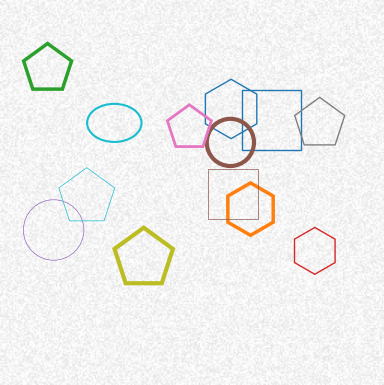[{"shape": "hexagon", "thickness": 1, "radius": 0.39, "center": [0.6, 0.717]}, {"shape": "square", "thickness": 1, "radius": 0.39, "center": [0.706, 0.689]}, {"shape": "hexagon", "thickness": 2.5, "radius": 0.34, "center": [0.651, 0.457]}, {"shape": "pentagon", "thickness": 2.5, "radius": 0.33, "center": [0.124, 0.821]}, {"shape": "hexagon", "thickness": 1, "radius": 0.3, "center": [0.818, 0.348]}, {"shape": "circle", "thickness": 0.5, "radius": 0.39, "center": [0.139, 0.403]}, {"shape": "circle", "thickness": 3, "radius": 0.31, "center": [0.598, 0.63]}, {"shape": "square", "thickness": 0.5, "radius": 0.32, "center": [0.605, 0.497]}, {"shape": "pentagon", "thickness": 2, "radius": 0.3, "center": [0.492, 0.668]}, {"shape": "pentagon", "thickness": 1, "radius": 0.34, "center": [0.83, 0.679]}, {"shape": "pentagon", "thickness": 3, "radius": 0.4, "center": [0.373, 0.329]}, {"shape": "pentagon", "thickness": 0.5, "radius": 0.38, "center": [0.225, 0.488]}, {"shape": "oval", "thickness": 1.5, "radius": 0.35, "center": [0.297, 0.681]}]